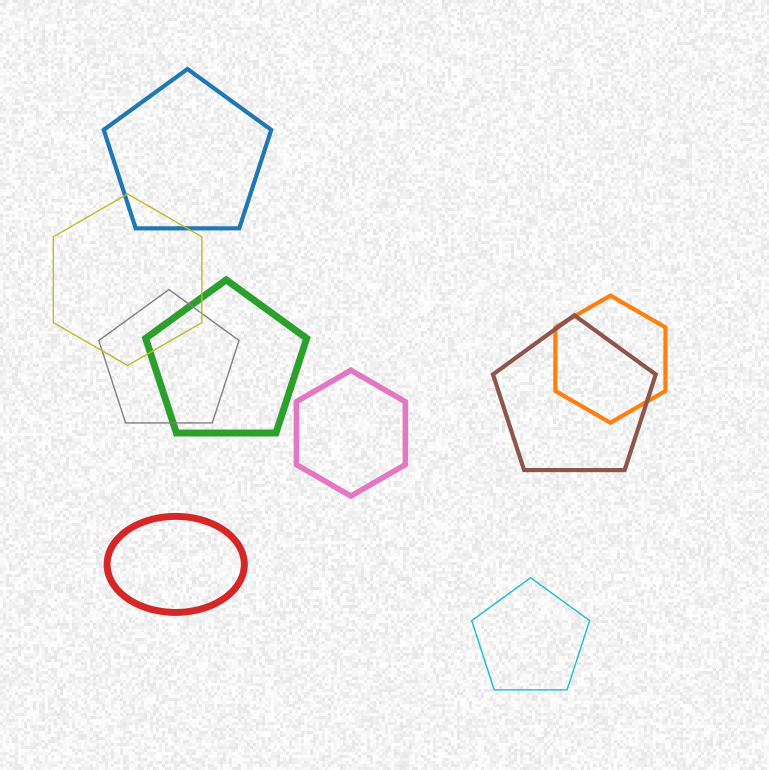[{"shape": "pentagon", "thickness": 1.5, "radius": 0.57, "center": [0.243, 0.796]}, {"shape": "hexagon", "thickness": 1.5, "radius": 0.41, "center": [0.793, 0.534]}, {"shape": "pentagon", "thickness": 2.5, "radius": 0.55, "center": [0.294, 0.527]}, {"shape": "oval", "thickness": 2.5, "radius": 0.45, "center": [0.228, 0.267]}, {"shape": "pentagon", "thickness": 1.5, "radius": 0.56, "center": [0.746, 0.479]}, {"shape": "hexagon", "thickness": 2, "radius": 0.41, "center": [0.456, 0.437]}, {"shape": "pentagon", "thickness": 0.5, "radius": 0.48, "center": [0.219, 0.528]}, {"shape": "hexagon", "thickness": 0.5, "radius": 0.56, "center": [0.166, 0.637]}, {"shape": "pentagon", "thickness": 0.5, "radius": 0.4, "center": [0.689, 0.169]}]